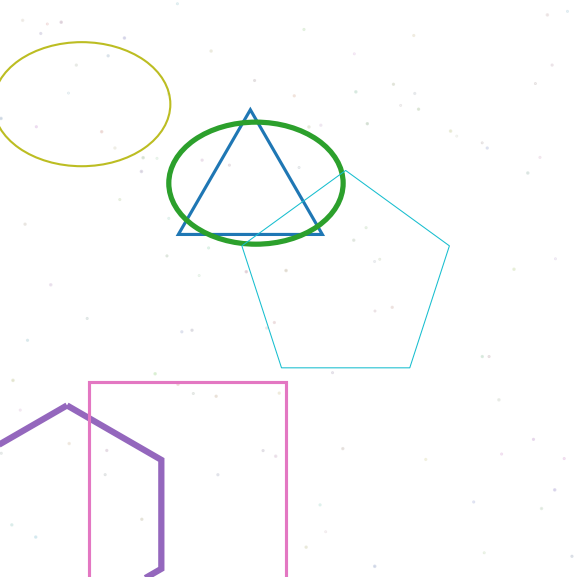[{"shape": "triangle", "thickness": 1.5, "radius": 0.72, "center": [0.434, 0.665]}, {"shape": "oval", "thickness": 2.5, "radius": 0.75, "center": [0.443, 0.682]}, {"shape": "hexagon", "thickness": 3, "radius": 0.94, "center": [0.116, 0.108]}, {"shape": "square", "thickness": 1.5, "radius": 0.85, "center": [0.325, 0.166]}, {"shape": "oval", "thickness": 1, "radius": 0.77, "center": [0.142, 0.819]}, {"shape": "pentagon", "thickness": 0.5, "radius": 0.94, "center": [0.598, 0.515]}]